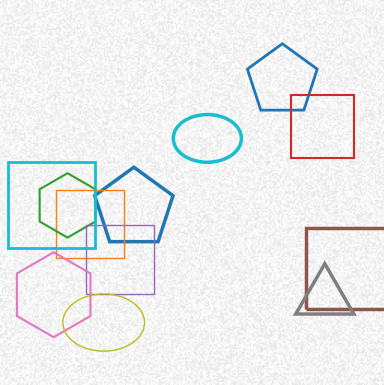[{"shape": "pentagon", "thickness": 2, "radius": 0.48, "center": [0.733, 0.791]}, {"shape": "pentagon", "thickness": 2.5, "radius": 0.53, "center": [0.348, 0.459]}, {"shape": "square", "thickness": 1, "radius": 0.44, "center": [0.234, 0.418]}, {"shape": "hexagon", "thickness": 1.5, "radius": 0.42, "center": [0.175, 0.467]}, {"shape": "square", "thickness": 1.5, "radius": 0.41, "center": [0.837, 0.671]}, {"shape": "square", "thickness": 1, "radius": 0.44, "center": [0.312, 0.326]}, {"shape": "square", "thickness": 2.5, "radius": 0.53, "center": [0.9, 0.303]}, {"shape": "hexagon", "thickness": 1.5, "radius": 0.55, "center": [0.139, 0.234]}, {"shape": "triangle", "thickness": 2.5, "radius": 0.44, "center": [0.844, 0.228]}, {"shape": "oval", "thickness": 1, "radius": 0.53, "center": [0.269, 0.162]}, {"shape": "oval", "thickness": 2.5, "radius": 0.44, "center": [0.539, 0.641]}, {"shape": "square", "thickness": 2, "radius": 0.56, "center": [0.134, 0.467]}]